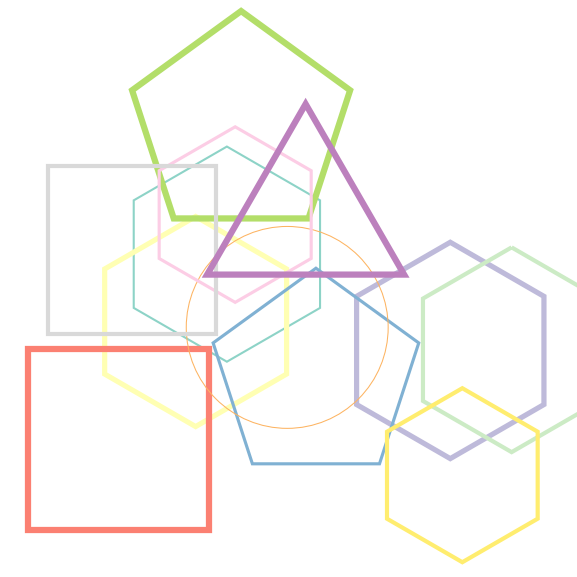[{"shape": "hexagon", "thickness": 1, "radius": 0.93, "center": [0.393, 0.559]}, {"shape": "hexagon", "thickness": 2.5, "radius": 0.91, "center": [0.339, 0.442]}, {"shape": "hexagon", "thickness": 2.5, "radius": 0.94, "center": [0.78, 0.392]}, {"shape": "square", "thickness": 3, "radius": 0.78, "center": [0.205, 0.238]}, {"shape": "pentagon", "thickness": 1.5, "radius": 0.94, "center": [0.547, 0.347]}, {"shape": "circle", "thickness": 0.5, "radius": 0.87, "center": [0.497, 0.432]}, {"shape": "pentagon", "thickness": 3, "radius": 0.99, "center": [0.418, 0.781]}, {"shape": "hexagon", "thickness": 1.5, "radius": 0.76, "center": [0.407, 0.628]}, {"shape": "square", "thickness": 2, "radius": 0.73, "center": [0.229, 0.566]}, {"shape": "triangle", "thickness": 3, "radius": 0.98, "center": [0.529, 0.622]}, {"shape": "hexagon", "thickness": 2, "radius": 0.89, "center": [0.886, 0.393]}, {"shape": "hexagon", "thickness": 2, "radius": 0.75, "center": [0.801, 0.176]}]